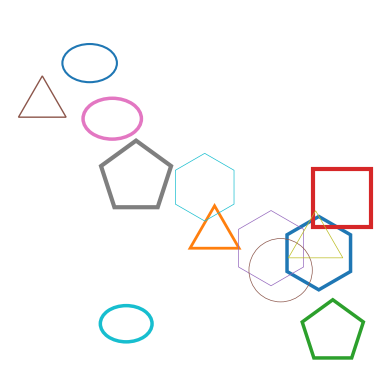[{"shape": "oval", "thickness": 1.5, "radius": 0.35, "center": [0.233, 0.836]}, {"shape": "hexagon", "thickness": 2.5, "radius": 0.48, "center": [0.828, 0.342]}, {"shape": "triangle", "thickness": 2, "radius": 0.37, "center": [0.557, 0.392]}, {"shape": "pentagon", "thickness": 2.5, "radius": 0.42, "center": [0.864, 0.138]}, {"shape": "square", "thickness": 3, "radius": 0.38, "center": [0.888, 0.486]}, {"shape": "hexagon", "thickness": 0.5, "radius": 0.49, "center": [0.704, 0.355]}, {"shape": "circle", "thickness": 0.5, "radius": 0.41, "center": [0.729, 0.298]}, {"shape": "triangle", "thickness": 1, "radius": 0.36, "center": [0.11, 0.731]}, {"shape": "oval", "thickness": 2.5, "radius": 0.38, "center": [0.292, 0.692]}, {"shape": "pentagon", "thickness": 3, "radius": 0.48, "center": [0.353, 0.539]}, {"shape": "triangle", "thickness": 0.5, "radius": 0.41, "center": [0.82, 0.371]}, {"shape": "hexagon", "thickness": 0.5, "radius": 0.44, "center": [0.532, 0.514]}, {"shape": "oval", "thickness": 2.5, "radius": 0.34, "center": [0.328, 0.159]}]